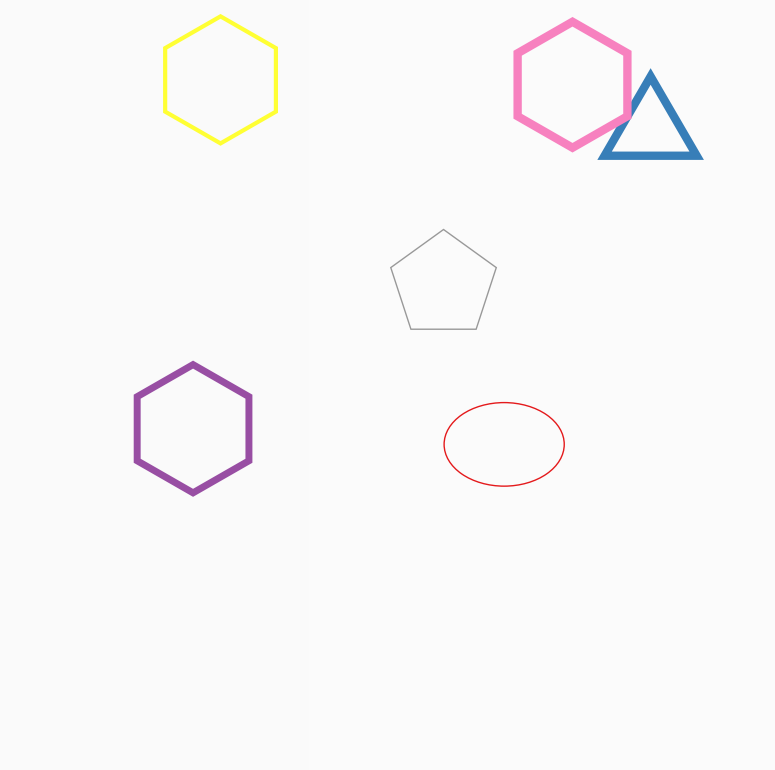[{"shape": "oval", "thickness": 0.5, "radius": 0.39, "center": [0.651, 0.423]}, {"shape": "triangle", "thickness": 3, "radius": 0.34, "center": [0.84, 0.832]}, {"shape": "hexagon", "thickness": 2.5, "radius": 0.42, "center": [0.249, 0.443]}, {"shape": "hexagon", "thickness": 1.5, "radius": 0.41, "center": [0.285, 0.896]}, {"shape": "hexagon", "thickness": 3, "radius": 0.41, "center": [0.739, 0.89]}, {"shape": "pentagon", "thickness": 0.5, "radius": 0.36, "center": [0.572, 0.63]}]